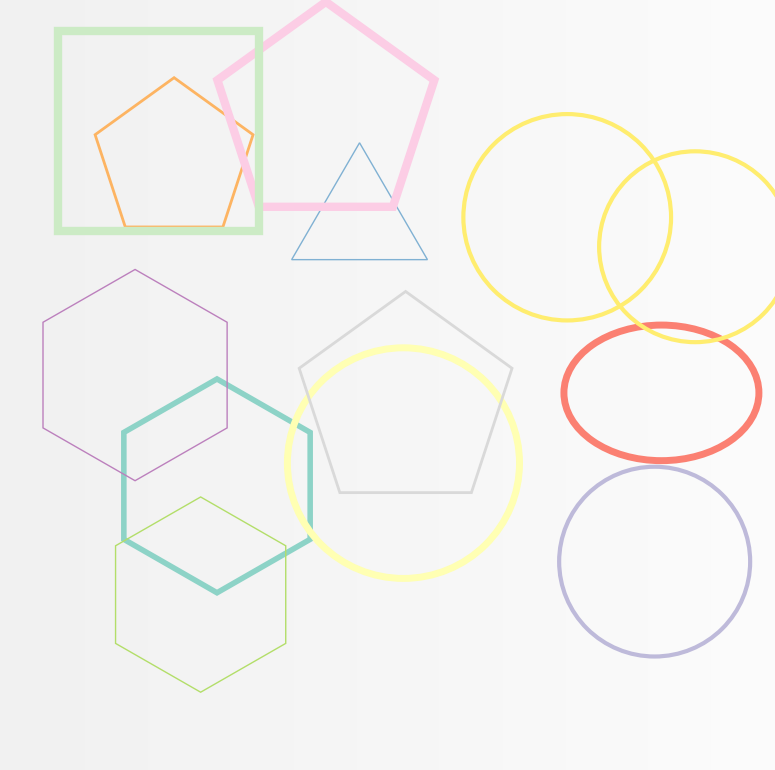[{"shape": "hexagon", "thickness": 2, "radius": 0.69, "center": [0.28, 0.369]}, {"shape": "circle", "thickness": 2.5, "radius": 0.75, "center": [0.521, 0.399]}, {"shape": "circle", "thickness": 1.5, "radius": 0.62, "center": [0.845, 0.271]}, {"shape": "oval", "thickness": 2.5, "radius": 0.63, "center": [0.853, 0.49]}, {"shape": "triangle", "thickness": 0.5, "radius": 0.51, "center": [0.464, 0.713]}, {"shape": "pentagon", "thickness": 1, "radius": 0.54, "center": [0.225, 0.792]}, {"shape": "hexagon", "thickness": 0.5, "radius": 0.63, "center": [0.259, 0.228]}, {"shape": "pentagon", "thickness": 3, "radius": 0.74, "center": [0.42, 0.85]}, {"shape": "pentagon", "thickness": 1, "radius": 0.72, "center": [0.523, 0.477]}, {"shape": "hexagon", "thickness": 0.5, "radius": 0.69, "center": [0.174, 0.513]}, {"shape": "square", "thickness": 3, "radius": 0.65, "center": [0.205, 0.83]}, {"shape": "circle", "thickness": 1.5, "radius": 0.67, "center": [0.732, 0.718]}, {"shape": "circle", "thickness": 1.5, "radius": 0.62, "center": [0.897, 0.68]}]